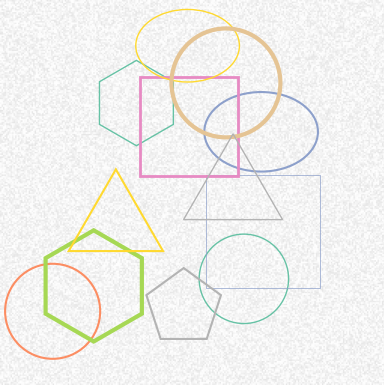[{"shape": "circle", "thickness": 1, "radius": 0.58, "center": [0.633, 0.276]}, {"shape": "hexagon", "thickness": 1, "radius": 0.55, "center": [0.354, 0.732]}, {"shape": "circle", "thickness": 1.5, "radius": 0.62, "center": [0.137, 0.191]}, {"shape": "oval", "thickness": 1.5, "radius": 0.74, "center": [0.678, 0.658]}, {"shape": "square", "thickness": 0.5, "radius": 0.74, "center": [0.683, 0.399]}, {"shape": "square", "thickness": 2, "radius": 0.64, "center": [0.491, 0.672]}, {"shape": "hexagon", "thickness": 3, "radius": 0.72, "center": [0.243, 0.257]}, {"shape": "triangle", "thickness": 1.5, "radius": 0.71, "center": [0.301, 0.419]}, {"shape": "oval", "thickness": 1, "radius": 0.67, "center": [0.487, 0.881]}, {"shape": "circle", "thickness": 3, "radius": 0.71, "center": [0.587, 0.785]}, {"shape": "pentagon", "thickness": 1.5, "radius": 0.51, "center": [0.477, 0.202]}, {"shape": "triangle", "thickness": 1, "radius": 0.74, "center": [0.605, 0.504]}]